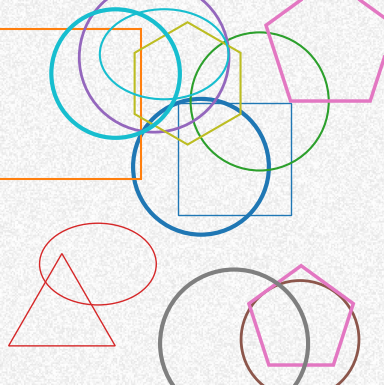[{"shape": "circle", "thickness": 3, "radius": 0.88, "center": [0.522, 0.567]}, {"shape": "square", "thickness": 1, "radius": 0.73, "center": [0.609, 0.587]}, {"shape": "square", "thickness": 1.5, "radius": 0.97, "center": [0.173, 0.729]}, {"shape": "circle", "thickness": 1.5, "radius": 0.9, "center": [0.674, 0.737]}, {"shape": "oval", "thickness": 1, "radius": 0.76, "center": [0.254, 0.314]}, {"shape": "triangle", "thickness": 1, "radius": 0.8, "center": [0.161, 0.182]}, {"shape": "circle", "thickness": 2, "radius": 0.97, "center": [0.4, 0.851]}, {"shape": "circle", "thickness": 2, "radius": 0.77, "center": [0.779, 0.118]}, {"shape": "pentagon", "thickness": 2.5, "radius": 0.71, "center": [0.782, 0.167]}, {"shape": "pentagon", "thickness": 2.5, "radius": 0.88, "center": [0.858, 0.88]}, {"shape": "circle", "thickness": 3, "radius": 0.96, "center": [0.608, 0.108]}, {"shape": "hexagon", "thickness": 1.5, "radius": 0.79, "center": [0.487, 0.783]}, {"shape": "oval", "thickness": 1.5, "radius": 0.84, "center": [0.426, 0.859]}, {"shape": "circle", "thickness": 3, "radius": 0.83, "center": [0.3, 0.809]}]